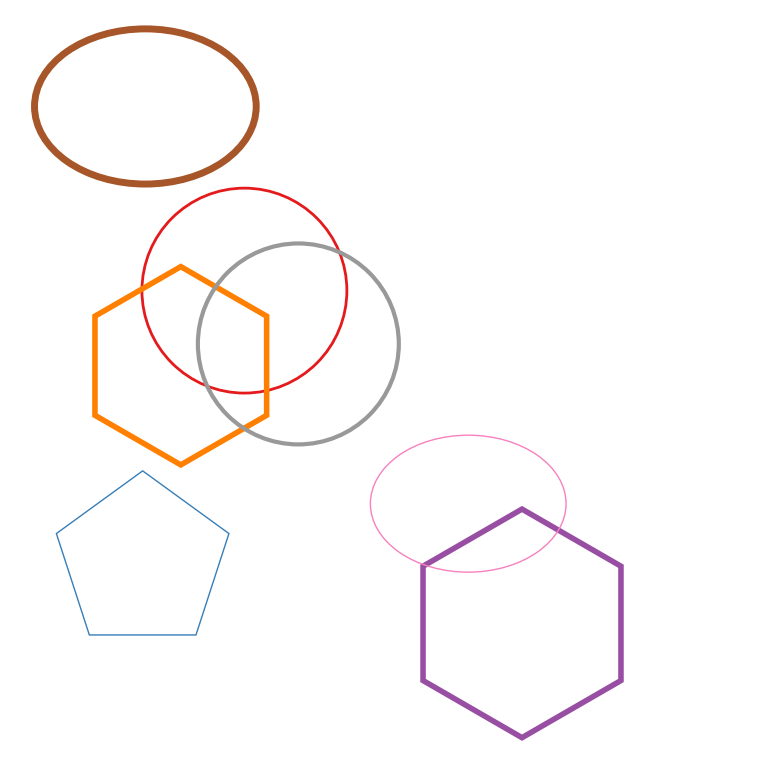[{"shape": "circle", "thickness": 1, "radius": 0.67, "center": [0.317, 0.623]}, {"shape": "pentagon", "thickness": 0.5, "radius": 0.59, "center": [0.185, 0.271]}, {"shape": "hexagon", "thickness": 2, "radius": 0.74, "center": [0.678, 0.19]}, {"shape": "hexagon", "thickness": 2, "radius": 0.64, "center": [0.235, 0.525]}, {"shape": "oval", "thickness": 2.5, "radius": 0.72, "center": [0.189, 0.862]}, {"shape": "oval", "thickness": 0.5, "radius": 0.64, "center": [0.608, 0.346]}, {"shape": "circle", "thickness": 1.5, "radius": 0.65, "center": [0.387, 0.553]}]